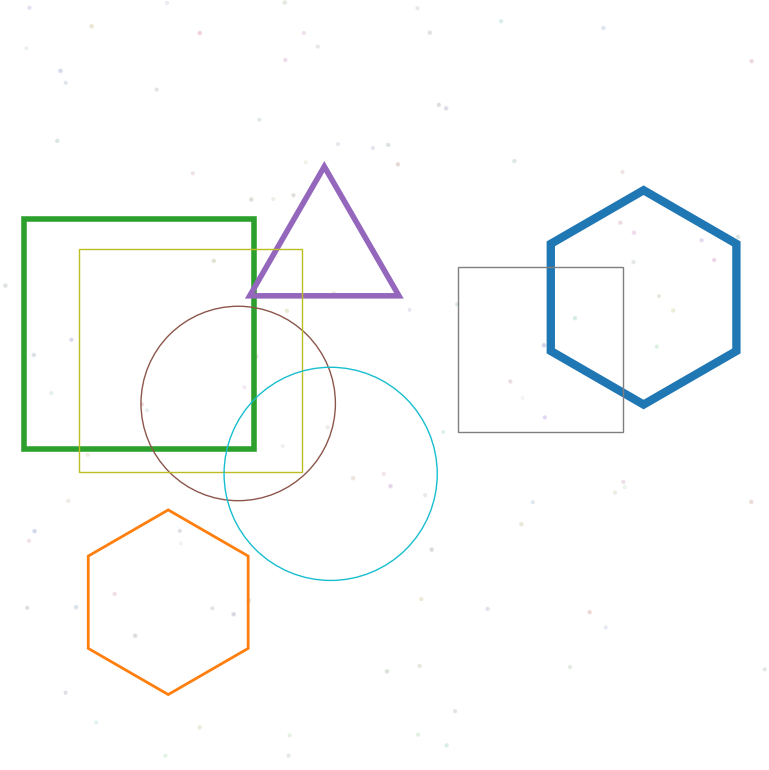[{"shape": "hexagon", "thickness": 3, "radius": 0.7, "center": [0.836, 0.614]}, {"shape": "hexagon", "thickness": 1, "radius": 0.6, "center": [0.218, 0.218]}, {"shape": "square", "thickness": 2, "radius": 0.75, "center": [0.181, 0.566]}, {"shape": "triangle", "thickness": 2, "radius": 0.56, "center": [0.421, 0.672]}, {"shape": "circle", "thickness": 0.5, "radius": 0.63, "center": [0.309, 0.476]}, {"shape": "square", "thickness": 0.5, "radius": 0.53, "center": [0.702, 0.546]}, {"shape": "square", "thickness": 0.5, "radius": 0.73, "center": [0.247, 0.532]}, {"shape": "circle", "thickness": 0.5, "radius": 0.69, "center": [0.429, 0.385]}]